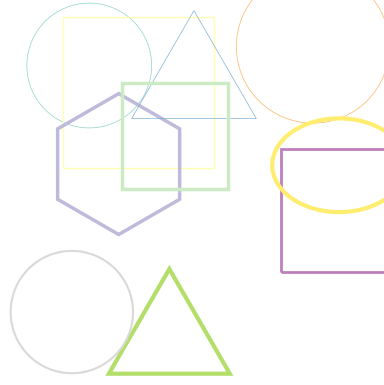[{"shape": "circle", "thickness": 0.5, "radius": 0.81, "center": [0.232, 0.83]}, {"shape": "square", "thickness": 1, "radius": 0.98, "center": [0.359, 0.76]}, {"shape": "hexagon", "thickness": 2.5, "radius": 0.91, "center": [0.308, 0.574]}, {"shape": "triangle", "thickness": 0.5, "radius": 0.94, "center": [0.504, 0.785]}, {"shape": "circle", "thickness": 0.5, "radius": 0.99, "center": [0.813, 0.879]}, {"shape": "triangle", "thickness": 3, "radius": 0.91, "center": [0.44, 0.12]}, {"shape": "circle", "thickness": 1.5, "radius": 0.79, "center": [0.187, 0.189]}, {"shape": "square", "thickness": 2, "radius": 0.8, "center": [0.889, 0.454]}, {"shape": "square", "thickness": 2.5, "radius": 0.69, "center": [0.454, 0.647]}, {"shape": "oval", "thickness": 3, "radius": 0.87, "center": [0.881, 0.571]}]